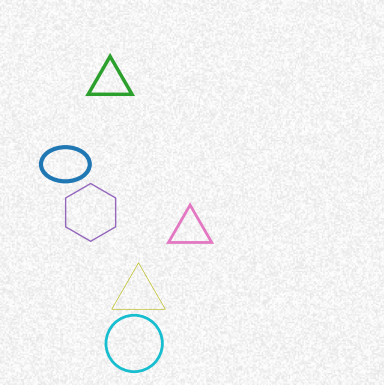[{"shape": "oval", "thickness": 3, "radius": 0.32, "center": [0.17, 0.573]}, {"shape": "triangle", "thickness": 2.5, "radius": 0.33, "center": [0.286, 0.788]}, {"shape": "hexagon", "thickness": 1, "radius": 0.37, "center": [0.235, 0.448]}, {"shape": "triangle", "thickness": 2, "radius": 0.32, "center": [0.494, 0.403]}, {"shape": "triangle", "thickness": 0.5, "radius": 0.4, "center": [0.36, 0.237]}, {"shape": "circle", "thickness": 2, "radius": 0.37, "center": [0.348, 0.108]}]